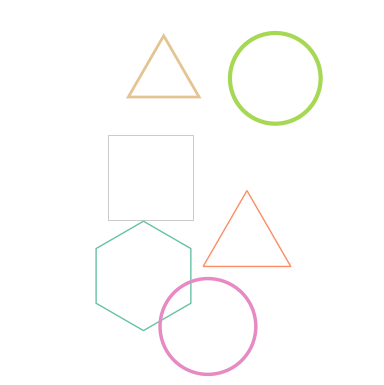[{"shape": "hexagon", "thickness": 1, "radius": 0.71, "center": [0.373, 0.283]}, {"shape": "triangle", "thickness": 1, "radius": 0.66, "center": [0.641, 0.374]}, {"shape": "circle", "thickness": 2.5, "radius": 0.62, "center": [0.54, 0.152]}, {"shape": "circle", "thickness": 3, "radius": 0.59, "center": [0.715, 0.797]}, {"shape": "triangle", "thickness": 2, "radius": 0.53, "center": [0.425, 0.801]}, {"shape": "square", "thickness": 0.5, "radius": 0.55, "center": [0.391, 0.54]}]